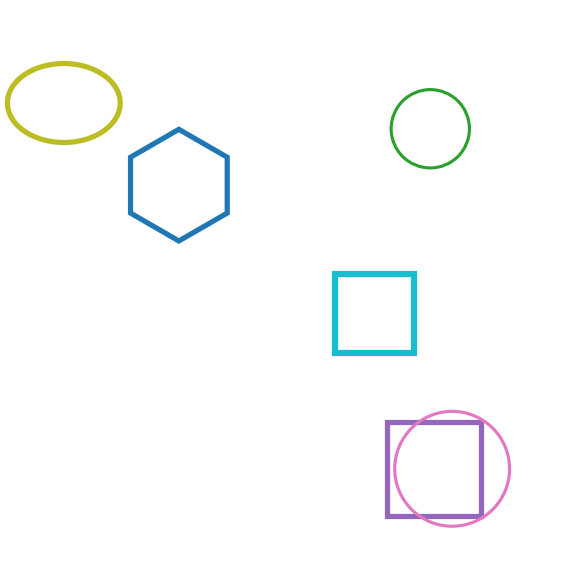[{"shape": "hexagon", "thickness": 2.5, "radius": 0.48, "center": [0.31, 0.679]}, {"shape": "circle", "thickness": 1.5, "radius": 0.34, "center": [0.745, 0.776]}, {"shape": "square", "thickness": 2.5, "radius": 0.41, "center": [0.752, 0.187]}, {"shape": "circle", "thickness": 1.5, "radius": 0.5, "center": [0.783, 0.187]}, {"shape": "oval", "thickness": 2.5, "radius": 0.49, "center": [0.111, 0.821]}, {"shape": "square", "thickness": 3, "radius": 0.34, "center": [0.648, 0.456]}]